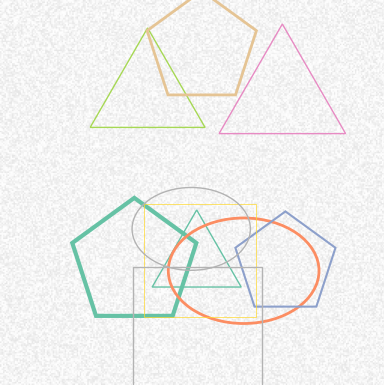[{"shape": "triangle", "thickness": 1, "radius": 0.67, "center": [0.511, 0.321]}, {"shape": "pentagon", "thickness": 3, "radius": 0.85, "center": [0.349, 0.317]}, {"shape": "oval", "thickness": 2, "radius": 0.98, "center": [0.633, 0.297]}, {"shape": "pentagon", "thickness": 1.5, "radius": 0.68, "center": [0.741, 0.314]}, {"shape": "triangle", "thickness": 1, "radius": 0.95, "center": [0.733, 0.748]}, {"shape": "triangle", "thickness": 1, "radius": 0.86, "center": [0.383, 0.755]}, {"shape": "square", "thickness": 0.5, "radius": 0.73, "center": [0.52, 0.324]}, {"shape": "pentagon", "thickness": 2, "radius": 0.75, "center": [0.524, 0.874]}, {"shape": "oval", "thickness": 1, "radius": 0.77, "center": [0.497, 0.405]}, {"shape": "square", "thickness": 1, "radius": 0.84, "center": [0.512, 0.139]}]